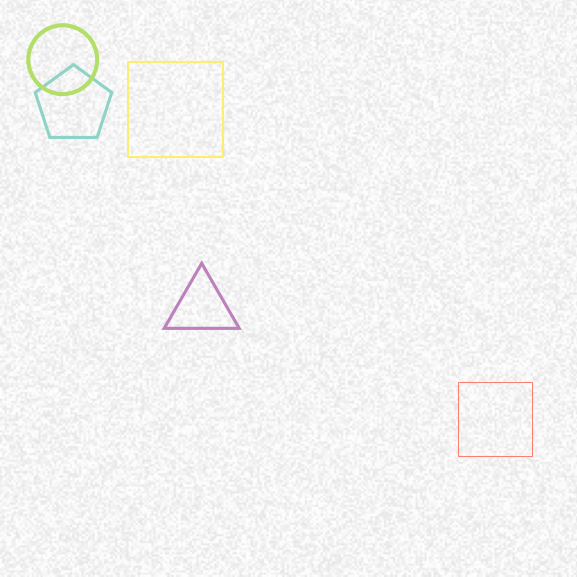[{"shape": "pentagon", "thickness": 1.5, "radius": 0.35, "center": [0.127, 0.817]}, {"shape": "square", "thickness": 0.5, "radius": 0.32, "center": [0.857, 0.274]}, {"shape": "circle", "thickness": 2, "radius": 0.3, "center": [0.109, 0.896]}, {"shape": "triangle", "thickness": 1.5, "radius": 0.38, "center": [0.349, 0.468]}, {"shape": "square", "thickness": 1, "radius": 0.41, "center": [0.304, 0.81]}]